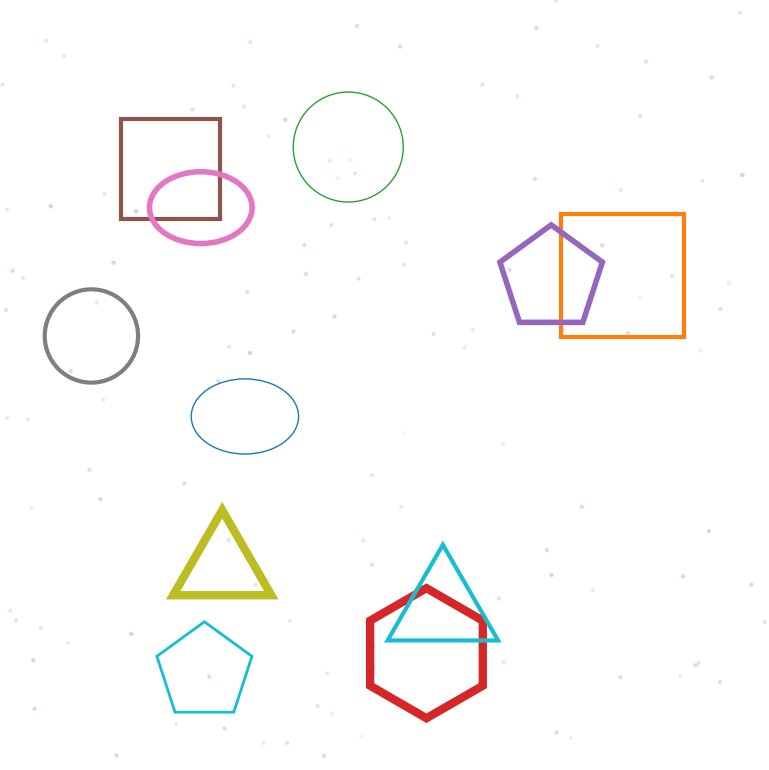[{"shape": "oval", "thickness": 0.5, "radius": 0.35, "center": [0.318, 0.459]}, {"shape": "square", "thickness": 1.5, "radius": 0.4, "center": [0.809, 0.643]}, {"shape": "circle", "thickness": 0.5, "radius": 0.36, "center": [0.452, 0.809]}, {"shape": "hexagon", "thickness": 3, "radius": 0.42, "center": [0.554, 0.152]}, {"shape": "pentagon", "thickness": 2, "radius": 0.35, "center": [0.716, 0.638]}, {"shape": "square", "thickness": 1.5, "radius": 0.32, "center": [0.221, 0.781]}, {"shape": "oval", "thickness": 2, "radius": 0.33, "center": [0.261, 0.73]}, {"shape": "circle", "thickness": 1.5, "radius": 0.3, "center": [0.119, 0.564]}, {"shape": "triangle", "thickness": 3, "radius": 0.37, "center": [0.289, 0.264]}, {"shape": "pentagon", "thickness": 1, "radius": 0.32, "center": [0.265, 0.128]}, {"shape": "triangle", "thickness": 1.5, "radius": 0.41, "center": [0.575, 0.21]}]